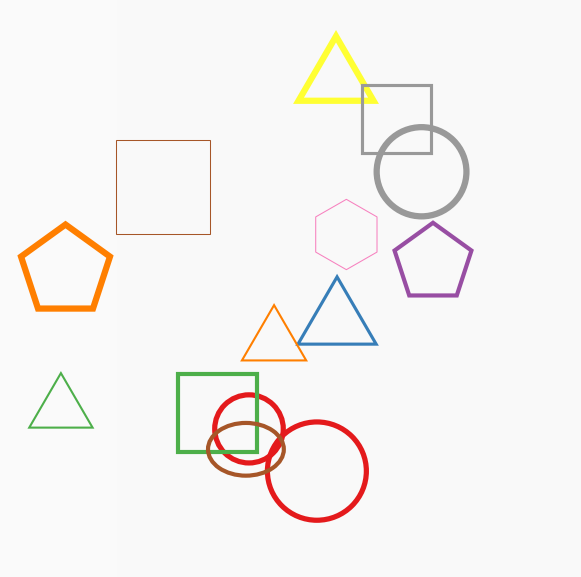[{"shape": "circle", "thickness": 2.5, "radius": 0.43, "center": [0.545, 0.183]}, {"shape": "circle", "thickness": 2.5, "radius": 0.29, "center": [0.428, 0.256]}, {"shape": "triangle", "thickness": 1.5, "radius": 0.39, "center": [0.58, 0.442]}, {"shape": "triangle", "thickness": 1, "radius": 0.31, "center": [0.105, 0.29]}, {"shape": "square", "thickness": 2, "radius": 0.34, "center": [0.374, 0.284]}, {"shape": "pentagon", "thickness": 2, "radius": 0.35, "center": [0.745, 0.544]}, {"shape": "triangle", "thickness": 1, "radius": 0.32, "center": [0.472, 0.407]}, {"shape": "pentagon", "thickness": 3, "radius": 0.4, "center": [0.113, 0.53]}, {"shape": "triangle", "thickness": 3, "radius": 0.37, "center": [0.578, 0.862]}, {"shape": "oval", "thickness": 2, "radius": 0.33, "center": [0.423, 0.221]}, {"shape": "square", "thickness": 0.5, "radius": 0.41, "center": [0.28, 0.675]}, {"shape": "hexagon", "thickness": 0.5, "radius": 0.3, "center": [0.596, 0.593]}, {"shape": "circle", "thickness": 3, "radius": 0.39, "center": [0.725, 0.702]}, {"shape": "square", "thickness": 1.5, "radius": 0.3, "center": [0.682, 0.793]}]